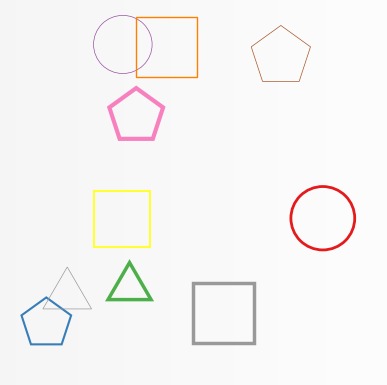[{"shape": "circle", "thickness": 2, "radius": 0.41, "center": [0.833, 0.433]}, {"shape": "pentagon", "thickness": 1.5, "radius": 0.34, "center": [0.12, 0.16]}, {"shape": "triangle", "thickness": 2.5, "radius": 0.32, "center": [0.334, 0.254]}, {"shape": "circle", "thickness": 0.5, "radius": 0.38, "center": [0.317, 0.885]}, {"shape": "square", "thickness": 1, "radius": 0.39, "center": [0.43, 0.879]}, {"shape": "square", "thickness": 1.5, "radius": 0.37, "center": [0.315, 0.431]}, {"shape": "pentagon", "thickness": 0.5, "radius": 0.4, "center": [0.725, 0.854]}, {"shape": "pentagon", "thickness": 3, "radius": 0.36, "center": [0.352, 0.698]}, {"shape": "triangle", "thickness": 0.5, "radius": 0.36, "center": [0.174, 0.234]}, {"shape": "square", "thickness": 2.5, "radius": 0.39, "center": [0.577, 0.188]}]